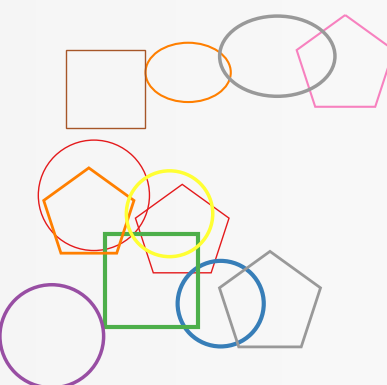[{"shape": "circle", "thickness": 1, "radius": 0.72, "center": [0.242, 0.493]}, {"shape": "pentagon", "thickness": 1, "radius": 0.63, "center": [0.47, 0.394]}, {"shape": "circle", "thickness": 3, "radius": 0.56, "center": [0.57, 0.211]}, {"shape": "square", "thickness": 3, "radius": 0.6, "center": [0.391, 0.271]}, {"shape": "circle", "thickness": 2.5, "radius": 0.67, "center": [0.134, 0.127]}, {"shape": "oval", "thickness": 1.5, "radius": 0.55, "center": [0.486, 0.812]}, {"shape": "pentagon", "thickness": 2, "radius": 0.61, "center": [0.229, 0.441]}, {"shape": "circle", "thickness": 2.5, "radius": 0.56, "center": [0.438, 0.445]}, {"shape": "square", "thickness": 1, "radius": 0.51, "center": [0.272, 0.769]}, {"shape": "pentagon", "thickness": 1.5, "radius": 0.66, "center": [0.891, 0.829]}, {"shape": "oval", "thickness": 2.5, "radius": 0.74, "center": [0.716, 0.854]}, {"shape": "pentagon", "thickness": 2, "radius": 0.69, "center": [0.697, 0.21]}]